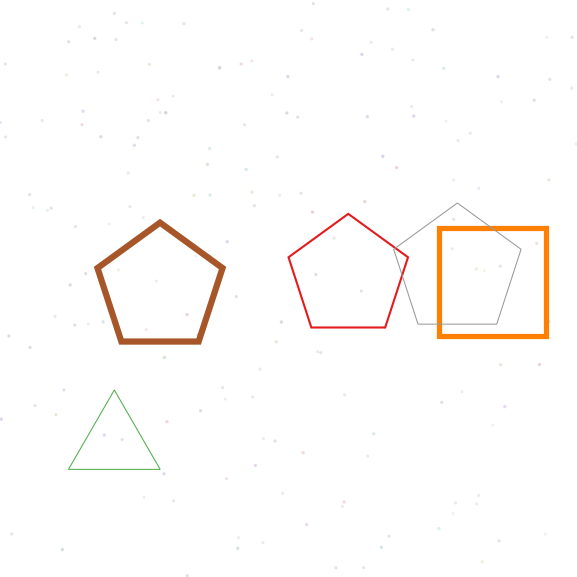[{"shape": "pentagon", "thickness": 1, "radius": 0.54, "center": [0.603, 0.52]}, {"shape": "triangle", "thickness": 0.5, "radius": 0.46, "center": [0.198, 0.232]}, {"shape": "square", "thickness": 2.5, "radius": 0.47, "center": [0.853, 0.51]}, {"shape": "pentagon", "thickness": 3, "radius": 0.57, "center": [0.277, 0.5]}, {"shape": "pentagon", "thickness": 0.5, "radius": 0.58, "center": [0.792, 0.532]}]